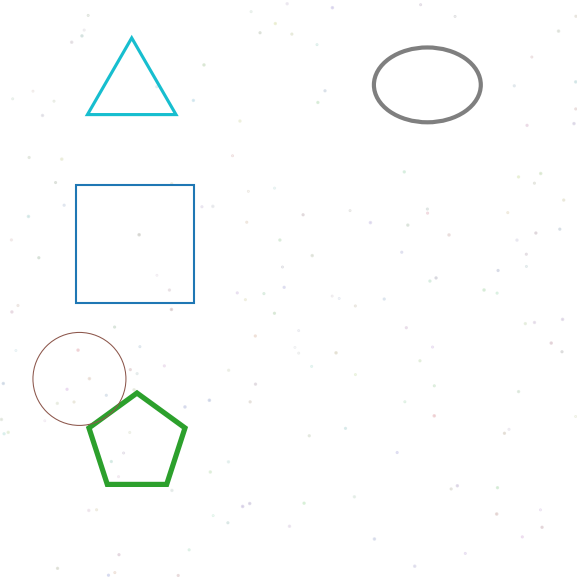[{"shape": "square", "thickness": 1, "radius": 0.51, "center": [0.233, 0.576]}, {"shape": "pentagon", "thickness": 2.5, "radius": 0.44, "center": [0.237, 0.231]}, {"shape": "circle", "thickness": 0.5, "radius": 0.4, "center": [0.138, 0.343]}, {"shape": "oval", "thickness": 2, "radius": 0.46, "center": [0.74, 0.852]}, {"shape": "triangle", "thickness": 1.5, "radius": 0.44, "center": [0.228, 0.845]}]